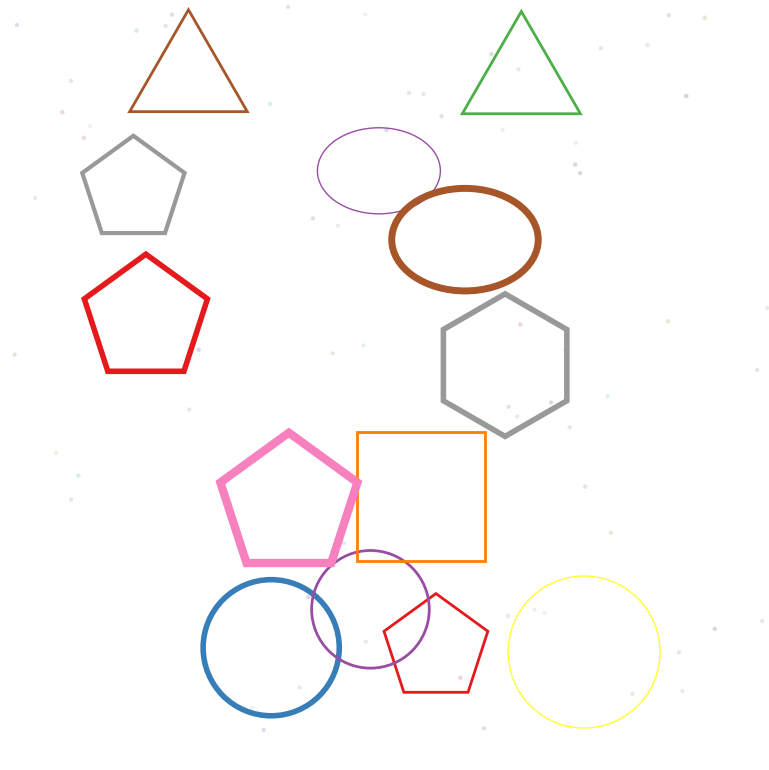[{"shape": "pentagon", "thickness": 2, "radius": 0.42, "center": [0.189, 0.586]}, {"shape": "pentagon", "thickness": 1, "radius": 0.35, "center": [0.566, 0.158]}, {"shape": "circle", "thickness": 2, "radius": 0.44, "center": [0.352, 0.159]}, {"shape": "triangle", "thickness": 1, "radius": 0.44, "center": [0.677, 0.897]}, {"shape": "oval", "thickness": 0.5, "radius": 0.4, "center": [0.492, 0.778]}, {"shape": "circle", "thickness": 1, "radius": 0.38, "center": [0.481, 0.209]}, {"shape": "square", "thickness": 1, "radius": 0.42, "center": [0.547, 0.355]}, {"shape": "circle", "thickness": 0.5, "radius": 0.49, "center": [0.759, 0.153]}, {"shape": "oval", "thickness": 2.5, "radius": 0.48, "center": [0.604, 0.689]}, {"shape": "triangle", "thickness": 1, "radius": 0.44, "center": [0.245, 0.899]}, {"shape": "pentagon", "thickness": 3, "radius": 0.47, "center": [0.375, 0.345]}, {"shape": "hexagon", "thickness": 2, "radius": 0.46, "center": [0.656, 0.526]}, {"shape": "pentagon", "thickness": 1.5, "radius": 0.35, "center": [0.173, 0.754]}]